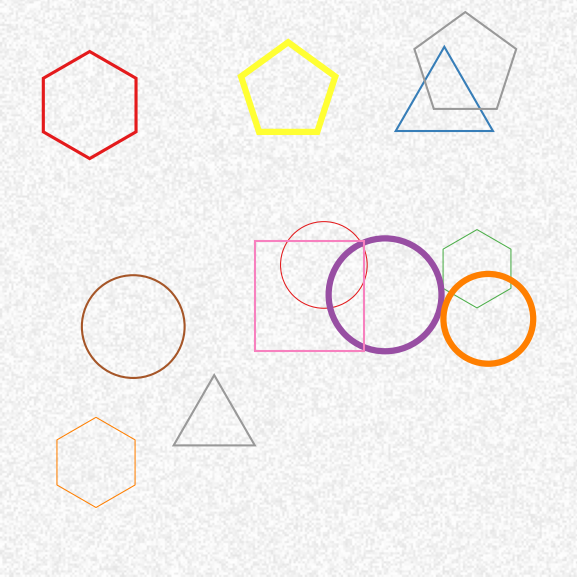[{"shape": "circle", "thickness": 0.5, "radius": 0.38, "center": [0.561, 0.54]}, {"shape": "hexagon", "thickness": 1.5, "radius": 0.46, "center": [0.155, 0.817]}, {"shape": "triangle", "thickness": 1, "radius": 0.49, "center": [0.769, 0.821]}, {"shape": "hexagon", "thickness": 0.5, "radius": 0.34, "center": [0.826, 0.534]}, {"shape": "circle", "thickness": 3, "radius": 0.49, "center": [0.667, 0.489]}, {"shape": "hexagon", "thickness": 0.5, "radius": 0.39, "center": [0.166, 0.198]}, {"shape": "circle", "thickness": 3, "radius": 0.39, "center": [0.846, 0.447]}, {"shape": "pentagon", "thickness": 3, "radius": 0.43, "center": [0.499, 0.84]}, {"shape": "circle", "thickness": 1, "radius": 0.44, "center": [0.231, 0.434]}, {"shape": "square", "thickness": 1, "radius": 0.48, "center": [0.536, 0.487]}, {"shape": "pentagon", "thickness": 1, "radius": 0.46, "center": [0.806, 0.886]}, {"shape": "triangle", "thickness": 1, "radius": 0.41, "center": [0.371, 0.268]}]